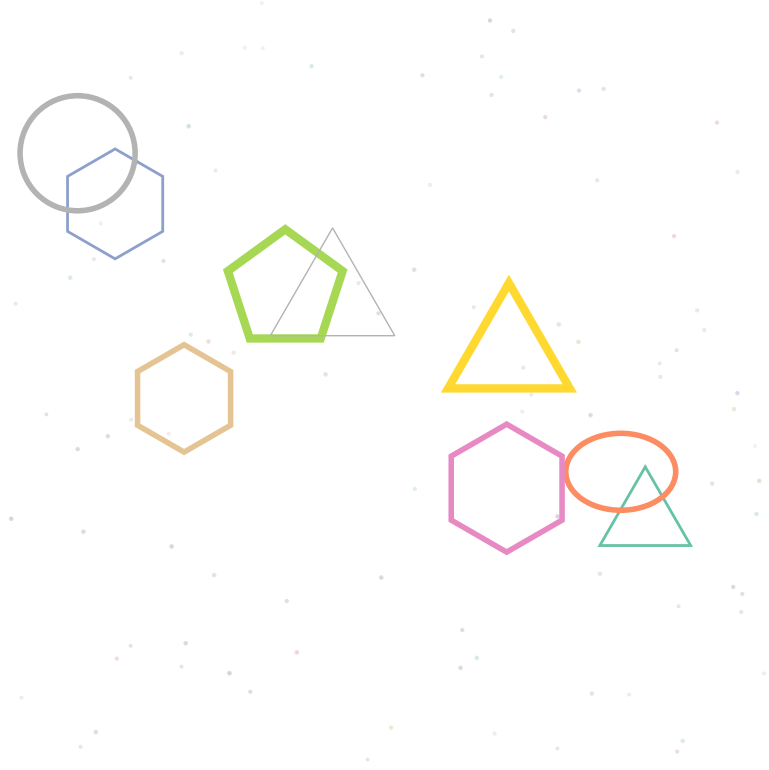[{"shape": "triangle", "thickness": 1, "radius": 0.34, "center": [0.838, 0.326]}, {"shape": "oval", "thickness": 2, "radius": 0.36, "center": [0.806, 0.387]}, {"shape": "hexagon", "thickness": 1, "radius": 0.36, "center": [0.15, 0.735]}, {"shape": "hexagon", "thickness": 2, "radius": 0.42, "center": [0.658, 0.366]}, {"shape": "pentagon", "thickness": 3, "radius": 0.39, "center": [0.37, 0.624]}, {"shape": "triangle", "thickness": 3, "radius": 0.46, "center": [0.661, 0.541]}, {"shape": "hexagon", "thickness": 2, "radius": 0.35, "center": [0.239, 0.483]}, {"shape": "triangle", "thickness": 0.5, "radius": 0.47, "center": [0.432, 0.611]}, {"shape": "circle", "thickness": 2, "radius": 0.37, "center": [0.101, 0.801]}]